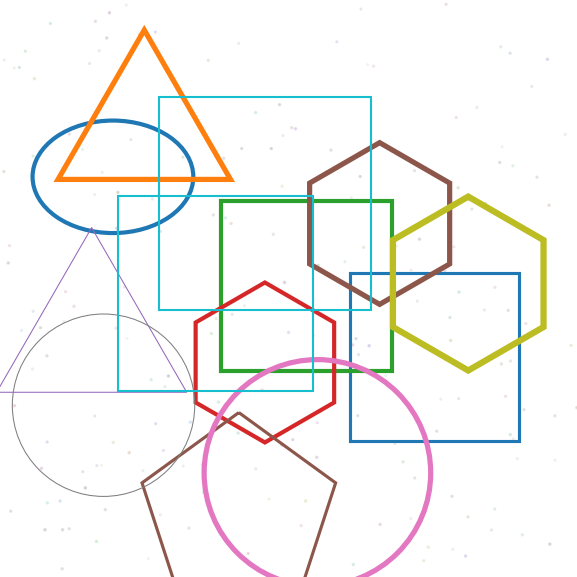[{"shape": "oval", "thickness": 2, "radius": 0.7, "center": [0.196, 0.693]}, {"shape": "square", "thickness": 1.5, "radius": 0.73, "center": [0.752, 0.381]}, {"shape": "triangle", "thickness": 2.5, "radius": 0.86, "center": [0.25, 0.775]}, {"shape": "square", "thickness": 2, "radius": 0.74, "center": [0.531, 0.504]}, {"shape": "hexagon", "thickness": 2, "radius": 0.69, "center": [0.459, 0.371]}, {"shape": "triangle", "thickness": 0.5, "radius": 0.95, "center": [0.159, 0.415]}, {"shape": "pentagon", "thickness": 1.5, "radius": 0.88, "center": [0.414, 0.109]}, {"shape": "hexagon", "thickness": 2.5, "radius": 0.7, "center": [0.657, 0.612]}, {"shape": "circle", "thickness": 2.5, "radius": 0.98, "center": [0.55, 0.18]}, {"shape": "circle", "thickness": 0.5, "radius": 0.79, "center": [0.179, 0.297]}, {"shape": "hexagon", "thickness": 3, "radius": 0.75, "center": [0.811, 0.508]}, {"shape": "square", "thickness": 1, "radius": 0.92, "center": [0.459, 0.647]}, {"shape": "square", "thickness": 1, "radius": 0.84, "center": [0.373, 0.491]}]